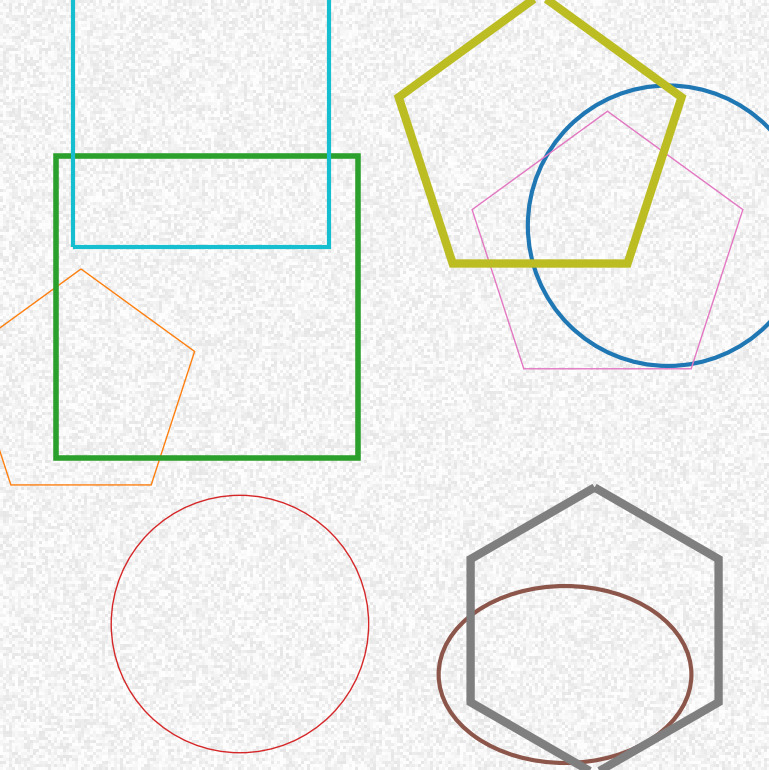[{"shape": "circle", "thickness": 1.5, "radius": 0.91, "center": [0.868, 0.707]}, {"shape": "pentagon", "thickness": 0.5, "radius": 0.78, "center": [0.105, 0.496]}, {"shape": "square", "thickness": 2, "radius": 0.98, "center": [0.269, 0.601]}, {"shape": "circle", "thickness": 0.5, "radius": 0.84, "center": [0.312, 0.19]}, {"shape": "oval", "thickness": 1.5, "radius": 0.82, "center": [0.734, 0.124]}, {"shape": "pentagon", "thickness": 0.5, "radius": 0.92, "center": [0.789, 0.671]}, {"shape": "hexagon", "thickness": 3, "radius": 0.93, "center": [0.772, 0.181]}, {"shape": "pentagon", "thickness": 3, "radius": 0.97, "center": [0.701, 0.814]}, {"shape": "square", "thickness": 1.5, "radius": 0.83, "center": [0.261, 0.846]}]